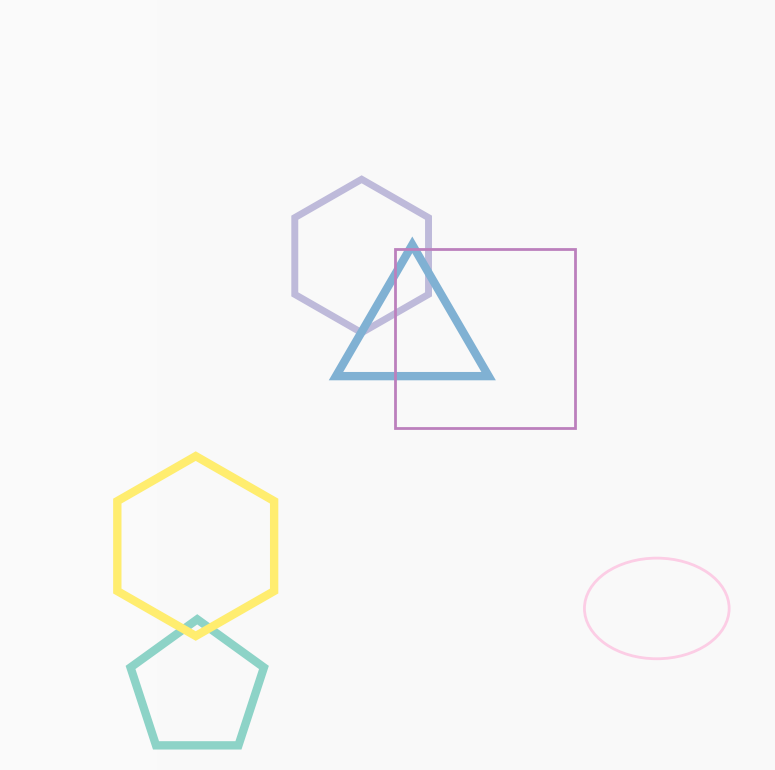[{"shape": "pentagon", "thickness": 3, "radius": 0.45, "center": [0.254, 0.105]}, {"shape": "hexagon", "thickness": 2.5, "radius": 0.5, "center": [0.467, 0.668]}, {"shape": "triangle", "thickness": 3, "radius": 0.57, "center": [0.532, 0.568]}, {"shape": "oval", "thickness": 1, "radius": 0.47, "center": [0.847, 0.21]}, {"shape": "square", "thickness": 1, "radius": 0.58, "center": [0.626, 0.561]}, {"shape": "hexagon", "thickness": 3, "radius": 0.58, "center": [0.253, 0.291]}]